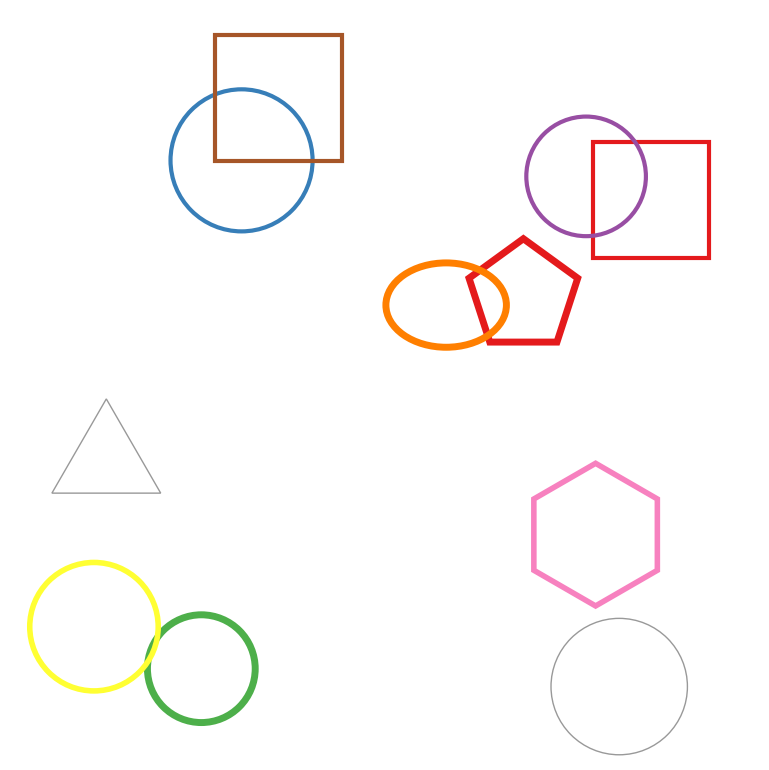[{"shape": "pentagon", "thickness": 2.5, "radius": 0.37, "center": [0.68, 0.616]}, {"shape": "square", "thickness": 1.5, "radius": 0.38, "center": [0.845, 0.741]}, {"shape": "circle", "thickness": 1.5, "radius": 0.46, "center": [0.314, 0.792]}, {"shape": "circle", "thickness": 2.5, "radius": 0.35, "center": [0.261, 0.132]}, {"shape": "circle", "thickness": 1.5, "radius": 0.39, "center": [0.761, 0.771]}, {"shape": "oval", "thickness": 2.5, "radius": 0.39, "center": [0.579, 0.604]}, {"shape": "circle", "thickness": 2, "radius": 0.42, "center": [0.122, 0.186]}, {"shape": "square", "thickness": 1.5, "radius": 0.41, "center": [0.362, 0.873]}, {"shape": "hexagon", "thickness": 2, "radius": 0.46, "center": [0.774, 0.306]}, {"shape": "triangle", "thickness": 0.5, "radius": 0.41, "center": [0.138, 0.4]}, {"shape": "circle", "thickness": 0.5, "radius": 0.44, "center": [0.804, 0.108]}]